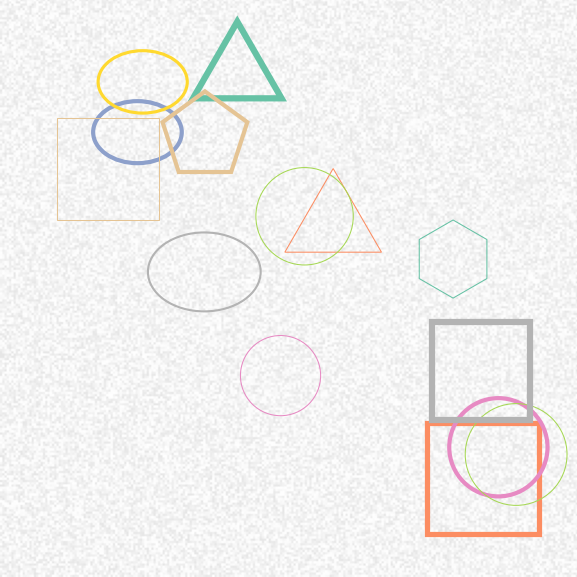[{"shape": "hexagon", "thickness": 0.5, "radius": 0.34, "center": [0.785, 0.551]}, {"shape": "triangle", "thickness": 3, "radius": 0.44, "center": [0.411, 0.873]}, {"shape": "triangle", "thickness": 0.5, "radius": 0.48, "center": [0.577, 0.611]}, {"shape": "square", "thickness": 2.5, "radius": 0.48, "center": [0.836, 0.17]}, {"shape": "oval", "thickness": 2, "radius": 0.38, "center": [0.238, 0.77]}, {"shape": "circle", "thickness": 0.5, "radius": 0.35, "center": [0.486, 0.349]}, {"shape": "circle", "thickness": 2, "radius": 0.43, "center": [0.863, 0.225]}, {"shape": "circle", "thickness": 0.5, "radius": 0.42, "center": [0.527, 0.625]}, {"shape": "circle", "thickness": 0.5, "radius": 0.44, "center": [0.894, 0.212]}, {"shape": "oval", "thickness": 1.5, "radius": 0.39, "center": [0.247, 0.857]}, {"shape": "square", "thickness": 0.5, "radius": 0.44, "center": [0.187, 0.706]}, {"shape": "pentagon", "thickness": 2, "radius": 0.39, "center": [0.355, 0.764]}, {"shape": "oval", "thickness": 1, "radius": 0.49, "center": [0.354, 0.528]}, {"shape": "square", "thickness": 3, "radius": 0.42, "center": [0.833, 0.358]}]